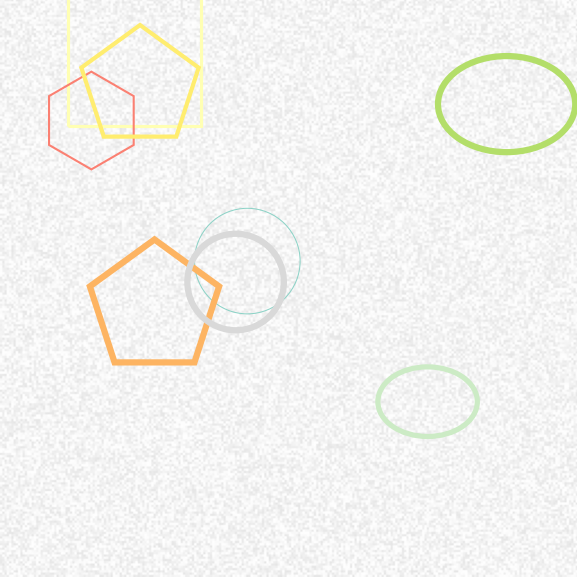[{"shape": "circle", "thickness": 0.5, "radius": 0.46, "center": [0.428, 0.547]}, {"shape": "square", "thickness": 1.5, "radius": 0.58, "center": [0.233, 0.896]}, {"shape": "hexagon", "thickness": 1, "radius": 0.42, "center": [0.158, 0.79]}, {"shape": "pentagon", "thickness": 3, "radius": 0.59, "center": [0.268, 0.467]}, {"shape": "oval", "thickness": 3, "radius": 0.59, "center": [0.877, 0.819]}, {"shape": "circle", "thickness": 3, "radius": 0.42, "center": [0.408, 0.511]}, {"shape": "oval", "thickness": 2.5, "radius": 0.43, "center": [0.74, 0.304]}, {"shape": "pentagon", "thickness": 2, "radius": 0.53, "center": [0.242, 0.849]}]